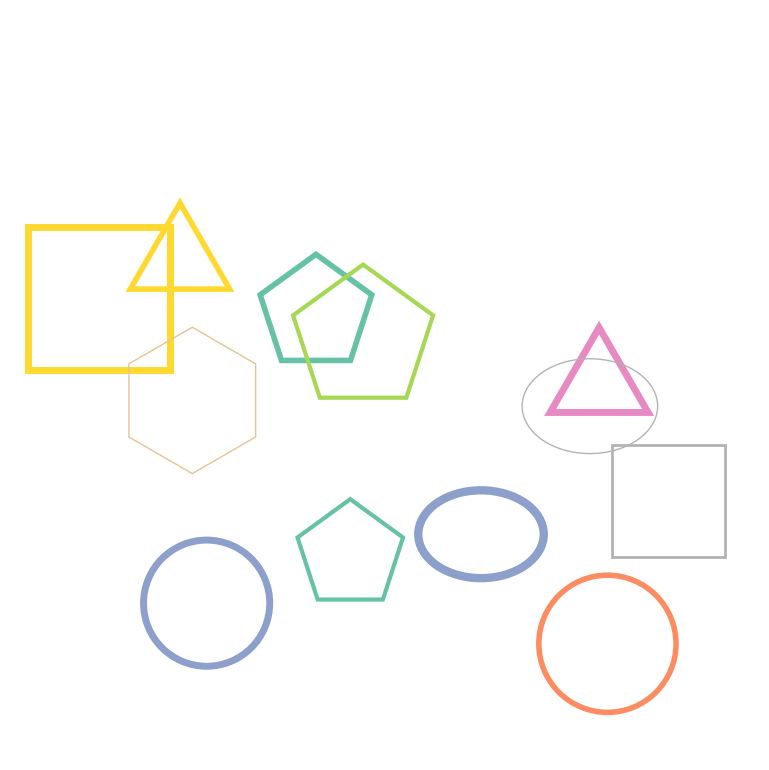[{"shape": "pentagon", "thickness": 2, "radius": 0.38, "center": [0.41, 0.594]}, {"shape": "pentagon", "thickness": 1.5, "radius": 0.36, "center": [0.455, 0.28]}, {"shape": "circle", "thickness": 2, "radius": 0.45, "center": [0.789, 0.164]}, {"shape": "circle", "thickness": 2.5, "radius": 0.41, "center": [0.268, 0.217]}, {"shape": "oval", "thickness": 3, "radius": 0.41, "center": [0.625, 0.306]}, {"shape": "triangle", "thickness": 2.5, "radius": 0.37, "center": [0.778, 0.501]}, {"shape": "pentagon", "thickness": 1.5, "radius": 0.48, "center": [0.472, 0.561]}, {"shape": "triangle", "thickness": 2, "radius": 0.37, "center": [0.234, 0.662]}, {"shape": "square", "thickness": 2.5, "radius": 0.46, "center": [0.129, 0.612]}, {"shape": "hexagon", "thickness": 0.5, "radius": 0.48, "center": [0.25, 0.48]}, {"shape": "square", "thickness": 1, "radius": 0.36, "center": [0.868, 0.349]}, {"shape": "oval", "thickness": 0.5, "radius": 0.44, "center": [0.766, 0.473]}]